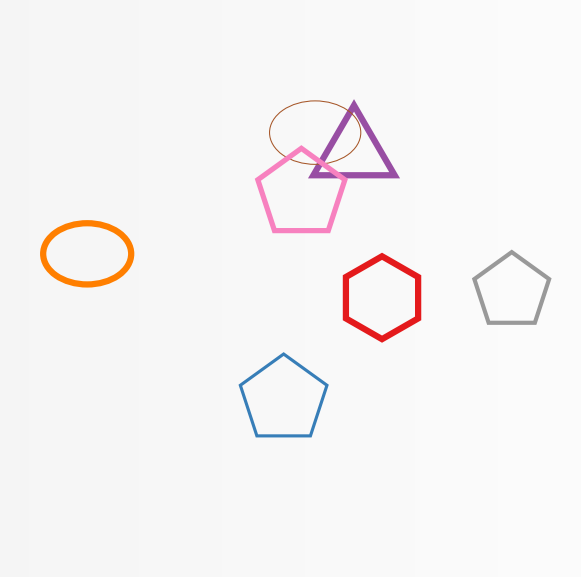[{"shape": "hexagon", "thickness": 3, "radius": 0.36, "center": [0.657, 0.484]}, {"shape": "pentagon", "thickness": 1.5, "radius": 0.39, "center": [0.488, 0.308]}, {"shape": "triangle", "thickness": 3, "radius": 0.4, "center": [0.609, 0.736]}, {"shape": "oval", "thickness": 3, "radius": 0.38, "center": [0.15, 0.56]}, {"shape": "oval", "thickness": 0.5, "radius": 0.39, "center": [0.542, 0.769]}, {"shape": "pentagon", "thickness": 2.5, "radius": 0.39, "center": [0.518, 0.664]}, {"shape": "pentagon", "thickness": 2, "radius": 0.34, "center": [0.88, 0.495]}]